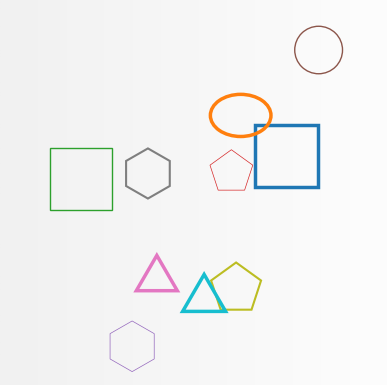[{"shape": "square", "thickness": 2.5, "radius": 0.41, "center": [0.74, 0.595]}, {"shape": "oval", "thickness": 2.5, "radius": 0.39, "center": [0.621, 0.7]}, {"shape": "square", "thickness": 1, "radius": 0.4, "center": [0.209, 0.536]}, {"shape": "pentagon", "thickness": 0.5, "radius": 0.29, "center": [0.597, 0.553]}, {"shape": "hexagon", "thickness": 0.5, "radius": 0.33, "center": [0.341, 0.101]}, {"shape": "circle", "thickness": 1, "radius": 0.31, "center": [0.822, 0.87]}, {"shape": "triangle", "thickness": 2.5, "radius": 0.31, "center": [0.405, 0.275]}, {"shape": "hexagon", "thickness": 1.5, "radius": 0.33, "center": [0.382, 0.549]}, {"shape": "pentagon", "thickness": 1.5, "radius": 0.34, "center": [0.609, 0.25]}, {"shape": "triangle", "thickness": 2.5, "radius": 0.32, "center": [0.527, 0.223]}]